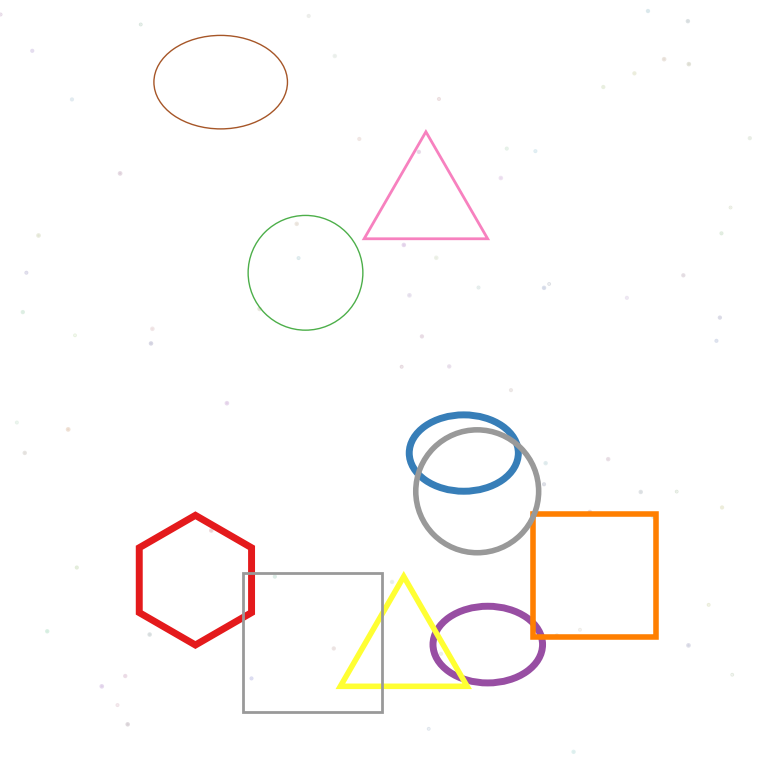[{"shape": "hexagon", "thickness": 2.5, "radius": 0.42, "center": [0.254, 0.247]}, {"shape": "oval", "thickness": 2.5, "radius": 0.35, "center": [0.602, 0.412]}, {"shape": "circle", "thickness": 0.5, "radius": 0.37, "center": [0.397, 0.646]}, {"shape": "oval", "thickness": 2.5, "radius": 0.36, "center": [0.633, 0.163]}, {"shape": "square", "thickness": 2, "radius": 0.4, "center": [0.772, 0.253]}, {"shape": "triangle", "thickness": 2, "radius": 0.48, "center": [0.524, 0.156]}, {"shape": "oval", "thickness": 0.5, "radius": 0.43, "center": [0.287, 0.893]}, {"shape": "triangle", "thickness": 1, "radius": 0.46, "center": [0.553, 0.736]}, {"shape": "circle", "thickness": 2, "radius": 0.4, "center": [0.62, 0.362]}, {"shape": "square", "thickness": 1, "radius": 0.45, "center": [0.406, 0.165]}]